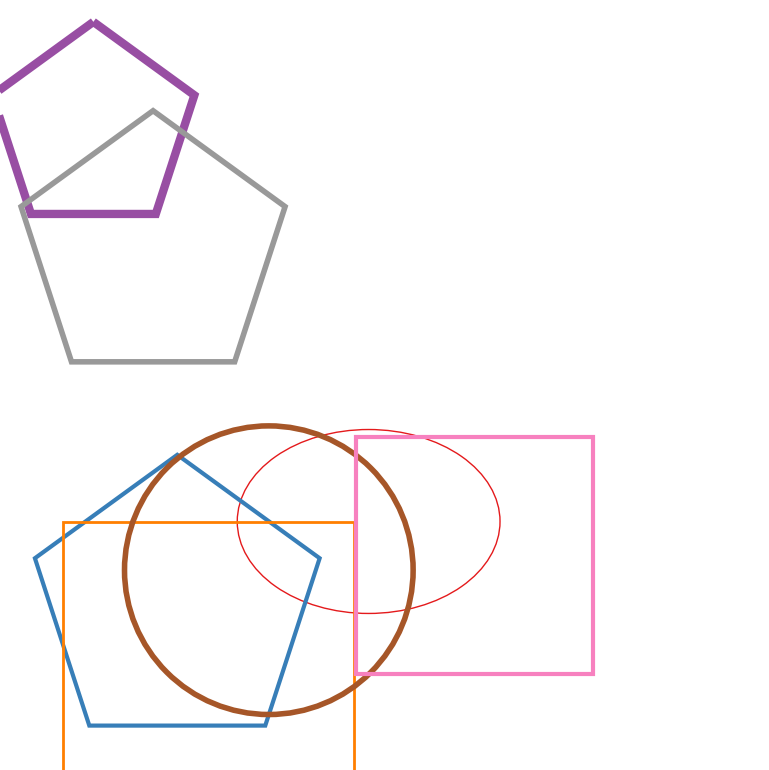[{"shape": "oval", "thickness": 0.5, "radius": 0.85, "center": [0.479, 0.323]}, {"shape": "pentagon", "thickness": 1.5, "radius": 0.97, "center": [0.23, 0.215]}, {"shape": "pentagon", "thickness": 3, "radius": 0.69, "center": [0.121, 0.834]}, {"shape": "square", "thickness": 1, "radius": 0.95, "center": [0.27, 0.132]}, {"shape": "circle", "thickness": 2, "radius": 0.94, "center": [0.349, 0.259]}, {"shape": "square", "thickness": 1.5, "radius": 0.77, "center": [0.616, 0.279]}, {"shape": "pentagon", "thickness": 2, "radius": 0.9, "center": [0.199, 0.676]}]